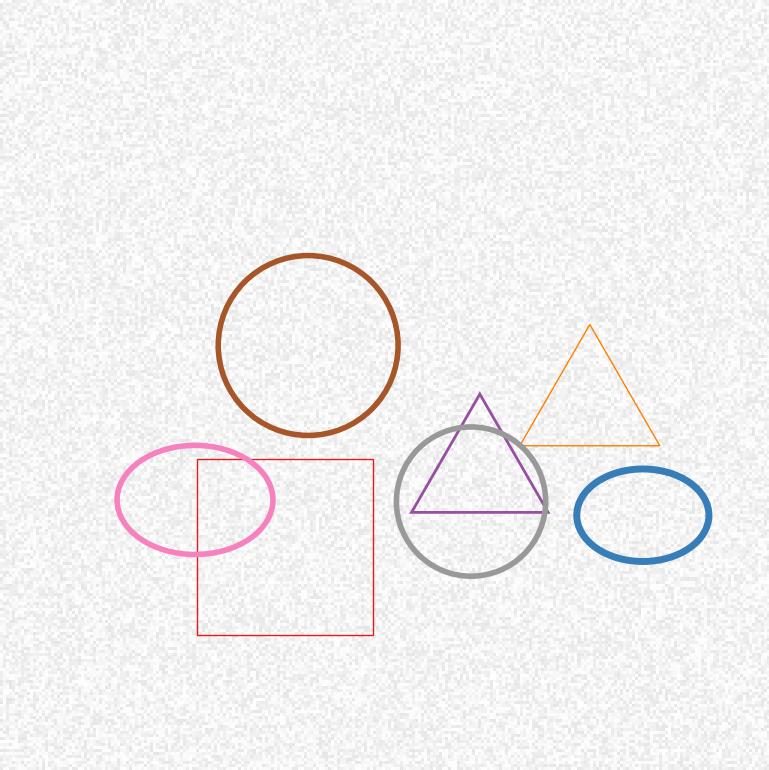[{"shape": "square", "thickness": 0.5, "radius": 0.57, "center": [0.371, 0.289]}, {"shape": "oval", "thickness": 2.5, "radius": 0.43, "center": [0.835, 0.331]}, {"shape": "triangle", "thickness": 1, "radius": 0.51, "center": [0.623, 0.386]}, {"shape": "triangle", "thickness": 0.5, "radius": 0.53, "center": [0.766, 0.474]}, {"shape": "circle", "thickness": 2, "radius": 0.58, "center": [0.4, 0.551]}, {"shape": "oval", "thickness": 2, "radius": 0.51, "center": [0.253, 0.351]}, {"shape": "circle", "thickness": 2, "radius": 0.48, "center": [0.612, 0.349]}]